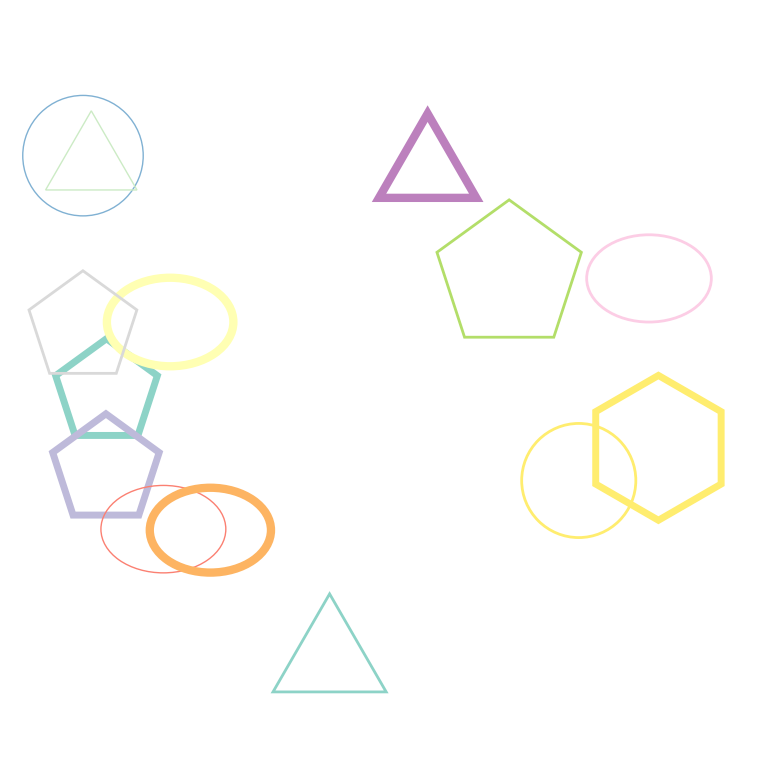[{"shape": "triangle", "thickness": 1, "radius": 0.42, "center": [0.428, 0.144]}, {"shape": "pentagon", "thickness": 2.5, "radius": 0.35, "center": [0.138, 0.491]}, {"shape": "oval", "thickness": 3, "radius": 0.41, "center": [0.221, 0.582]}, {"shape": "pentagon", "thickness": 2.5, "radius": 0.36, "center": [0.138, 0.39]}, {"shape": "oval", "thickness": 0.5, "radius": 0.41, "center": [0.212, 0.313]}, {"shape": "circle", "thickness": 0.5, "radius": 0.39, "center": [0.108, 0.798]}, {"shape": "oval", "thickness": 3, "radius": 0.39, "center": [0.273, 0.311]}, {"shape": "pentagon", "thickness": 1, "radius": 0.49, "center": [0.661, 0.642]}, {"shape": "oval", "thickness": 1, "radius": 0.4, "center": [0.843, 0.638]}, {"shape": "pentagon", "thickness": 1, "radius": 0.37, "center": [0.108, 0.575]}, {"shape": "triangle", "thickness": 3, "radius": 0.36, "center": [0.555, 0.78]}, {"shape": "triangle", "thickness": 0.5, "radius": 0.34, "center": [0.119, 0.788]}, {"shape": "hexagon", "thickness": 2.5, "radius": 0.47, "center": [0.855, 0.418]}, {"shape": "circle", "thickness": 1, "radius": 0.37, "center": [0.752, 0.376]}]